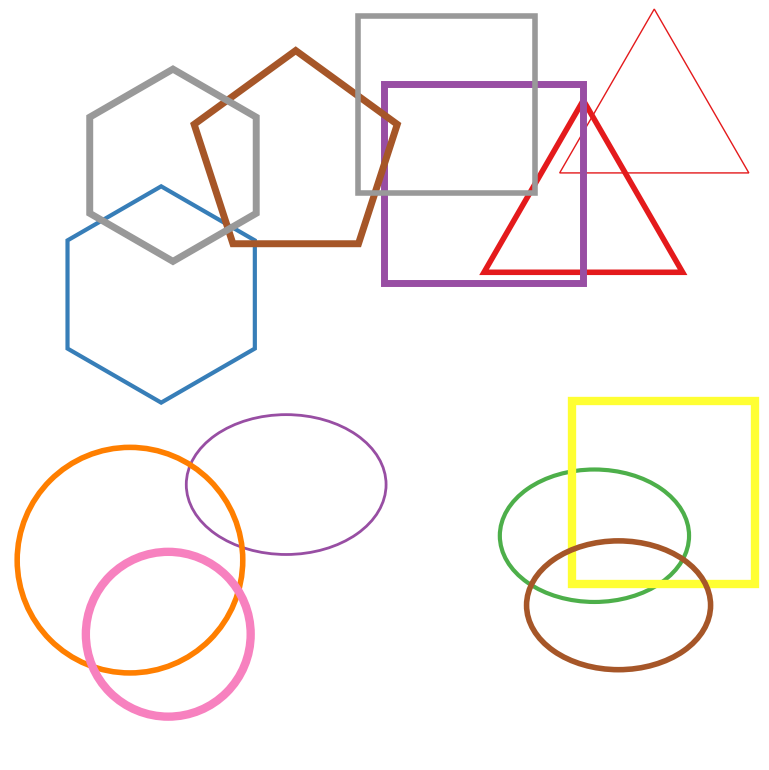[{"shape": "triangle", "thickness": 2, "radius": 0.74, "center": [0.758, 0.721]}, {"shape": "triangle", "thickness": 0.5, "radius": 0.71, "center": [0.85, 0.846]}, {"shape": "hexagon", "thickness": 1.5, "radius": 0.7, "center": [0.209, 0.618]}, {"shape": "oval", "thickness": 1.5, "radius": 0.61, "center": [0.772, 0.304]}, {"shape": "oval", "thickness": 1, "radius": 0.65, "center": [0.372, 0.371]}, {"shape": "square", "thickness": 2.5, "radius": 0.65, "center": [0.628, 0.762]}, {"shape": "circle", "thickness": 2, "radius": 0.73, "center": [0.169, 0.273]}, {"shape": "square", "thickness": 3, "radius": 0.59, "center": [0.862, 0.361]}, {"shape": "pentagon", "thickness": 2.5, "radius": 0.69, "center": [0.384, 0.796]}, {"shape": "oval", "thickness": 2, "radius": 0.6, "center": [0.803, 0.214]}, {"shape": "circle", "thickness": 3, "radius": 0.54, "center": [0.219, 0.176]}, {"shape": "square", "thickness": 2, "radius": 0.57, "center": [0.58, 0.864]}, {"shape": "hexagon", "thickness": 2.5, "radius": 0.62, "center": [0.225, 0.785]}]